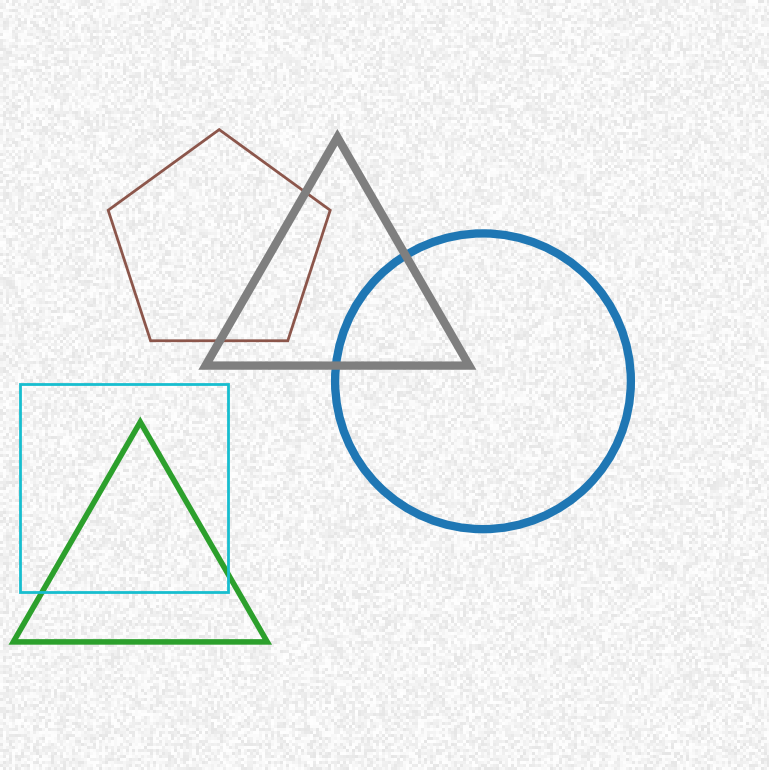[{"shape": "circle", "thickness": 3, "radius": 0.96, "center": [0.627, 0.505]}, {"shape": "triangle", "thickness": 2, "radius": 0.95, "center": [0.182, 0.262]}, {"shape": "pentagon", "thickness": 1, "radius": 0.76, "center": [0.285, 0.68]}, {"shape": "triangle", "thickness": 3, "radius": 0.99, "center": [0.438, 0.624]}, {"shape": "square", "thickness": 1, "radius": 0.67, "center": [0.161, 0.366]}]